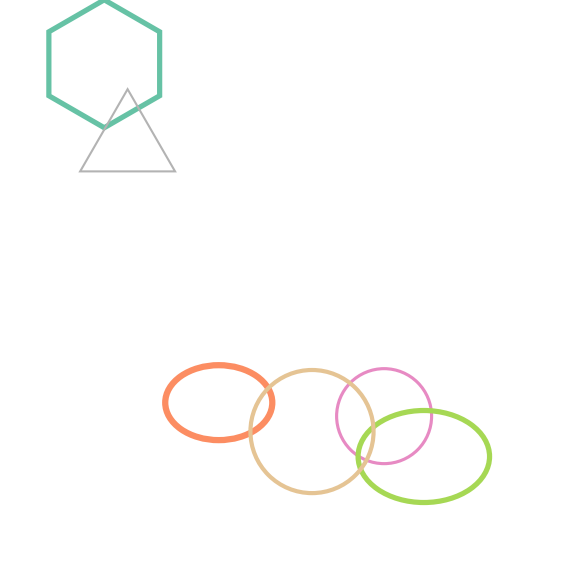[{"shape": "hexagon", "thickness": 2.5, "radius": 0.55, "center": [0.181, 0.889]}, {"shape": "oval", "thickness": 3, "radius": 0.46, "center": [0.379, 0.302]}, {"shape": "circle", "thickness": 1.5, "radius": 0.41, "center": [0.665, 0.279]}, {"shape": "oval", "thickness": 2.5, "radius": 0.57, "center": [0.734, 0.209]}, {"shape": "circle", "thickness": 2, "radius": 0.53, "center": [0.54, 0.252]}, {"shape": "triangle", "thickness": 1, "radius": 0.47, "center": [0.221, 0.75]}]